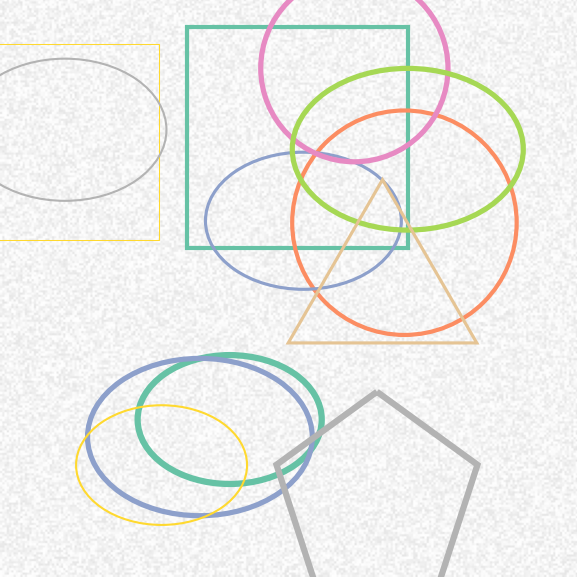[{"shape": "oval", "thickness": 3, "radius": 0.8, "center": [0.398, 0.273]}, {"shape": "square", "thickness": 2, "radius": 0.96, "center": [0.515, 0.761]}, {"shape": "circle", "thickness": 2, "radius": 0.97, "center": [0.7, 0.613]}, {"shape": "oval", "thickness": 1.5, "radius": 0.85, "center": [0.525, 0.617]}, {"shape": "oval", "thickness": 2.5, "radius": 0.97, "center": [0.346, 0.242]}, {"shape": "circle", "thickness": 2.5, "radius": 0.81, "center": [0.614, 0.881]}, {"shape": "oval", "thickness": 2.5, "radius": 1.0, "center": [0.706, 0.741]}, {"shape": "square", "thickness": 0.5, "radius": 0.85, "center": [0.106, 0.753]}, {"shape": "oval", "thickness": 1, "radius": 0.74, "center": [0.28, 0.194]}, {"shape": "triangle", "thickness": 1.5, "radius": 0.94, "center": [0.662, 0.5]}, {"shape": "pentagon", "thickness": 3, "radius": 0.91, "center": [0.653, 0.138]}, {"shape": "oval", "thickness": 1, "radius": 0.88, "center": [0.112, 0.774]}]